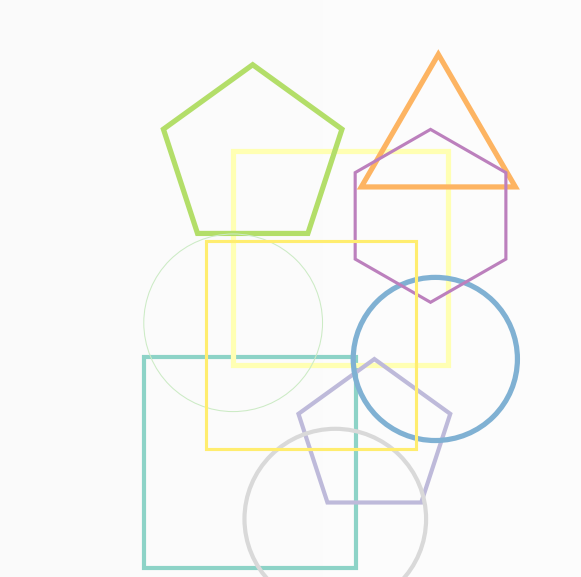[{"shape": "square", "thickness": 2, "radius": 0.91, "center": [0.429, 0.199]}, {"shape": "square", "thickness": 2.5, "radius": 0.92, "center": [0.586, 0.552]}, {"shape": "pentagon", "thickness": 2, "radius": 0.69, "center": [0.644, 0.24]}, {"shape": "circle", "thickness": 2.5, "radius": 0.71, "center": [0.749, 0.378]}, {"shape": "triangle", "thickness": 2.5, "radius": 0.77, "center": [0.754, 0.752]}, {"shape": "pentagon", "thickness": 2.5, "radius": 0.81, "center": [0.435, 0.726]}, {"shape": "circle", "thickness": 2, "radius": 0.78, "center": [0.577, 0.1]}, {"shape": "hexagon", "thickness": 1.5, "radius": 0.75, "center": [0.741, 0.625]}, {"shape": "circle", "thickness": 0.5, "radius": 0.77, "center": [0.401, 0.44]}, {"shape": "square", "thickness": 1.5, "radius": 0.9, "center": [0.534, 0.402]}]